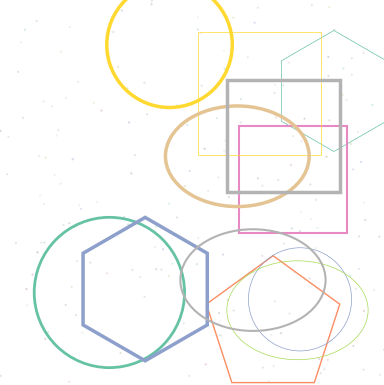[{"shape": "circle", "thickness": 2, "radius": 0.98, "center": [0.284, 0.24]}, {"shape": "hexagon", "thickness": 0.5, "radius": 0.79, "center": [0.867, 0.764]}, {"shape": "pentagon", "thickness": 1, "radius": 0.91, "center": [0.709, 0.154]}, {"shape": "circle", "thickness": 0.5, "radius": 0.67, "center": [0.779, 0.222]}, {"shape": "hexagon", "thickness": 2.5, "radius": 0.93, "center": [0.377, 0.249]}, {"shape": "square", "thickness": 1.5, "radius": 0.7, "center": [0.761, 0.534]}, {"shape": "oval", "thickness": 0.5, "radius": 0.92, "center": [0.773, 0.194]}, {"shape": "circle", "thickness": 2.5, "radius": 0.81, "center": [0.44, 0.884]}, {"shape": "square", "thickness": 0.5, "radius": 0.8, "center": [0.675, 0.758]}, {"shape": "oval", "thickness": 2.5, "radius": 0.93, "center": [0.616, 0.594]}, {"shape": "square", "thickness": 2.5, "radius": 0.73, "center": [0.736, 0.647]}, {"shape": "oval", "thickness": 1.5, "radius": 0.94, "center": [0.657, 0.272]}]